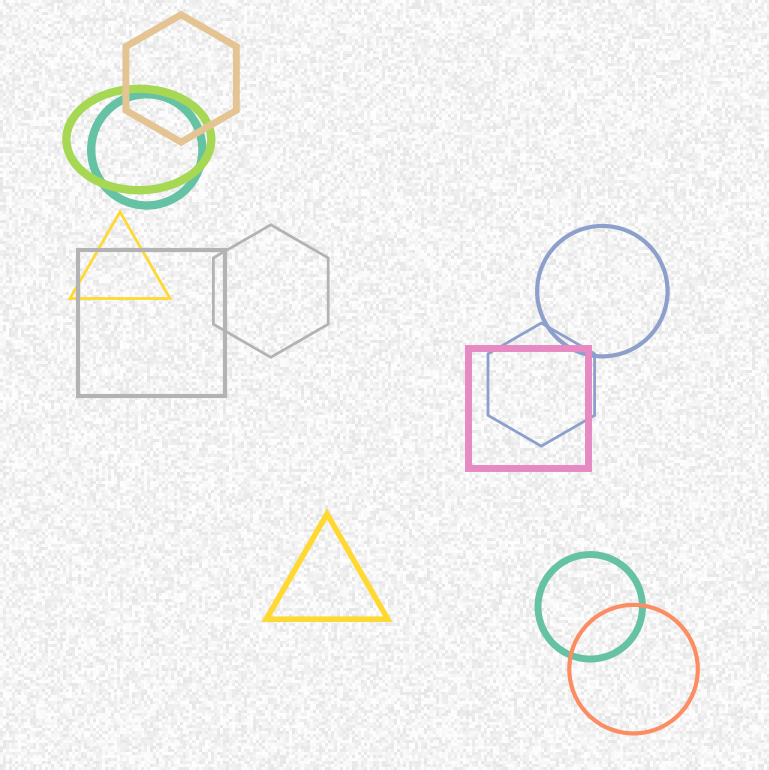[{"shape": "circle", "thickness": 2.5, "radius": 0.34, "center": [0.767, 0.212]}, {"shape": "circle", "thickness": 3, "radius": 0.36, "center": [0.191, 0.805]}, {"shape": "circle", "thickness": 1.5, "radius": 0.42, "center": [0.823, 0.131]}, {"shape": "hexagon", "thickness": 1, "radius": 0.4, "center": [0.703, 0.501]}, {"shape": "circle", "thickness": 1.5, "radius": 0.42, "center": [0.782, 0.622]}, {"shape": "square", "thickness": 2.5, "radius": 0.39, "center": [0.686, 0.47]}, {"shape": "oval", "thickness": 3, "radius": 0.47, "center": [0.18, 0.819]}, {"shape": "triangle", "thickness": 1, "radius": 0.37, "center": [0.156, 0.65]}, {"shape": "triangle", "thickness": 2, "radius": 0.46, "center": [0.425, 0.241]}, {"shape": "hexagon", "thickness": 2.5, "radius": 0.41, "center": [0.235, 0.898]}, {"shape": "hexagon", "thickness": 1, "radius": 0.43, "center": [0.352, 0.622]}, {"shape": "square", "thickness": 1.5, "radius": 0.48, "center": [0.197, 0.581]}]